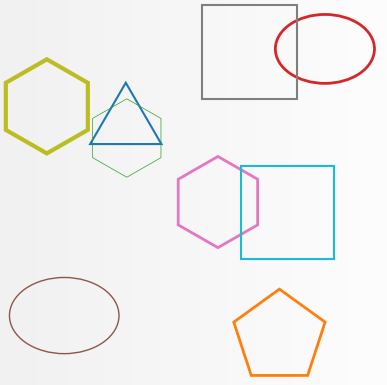[{"shape": "triangle", "thickness": 1.5, "radius": 0.53, "center": [0.325, 0.679]}, {"shape": "pentagon", "thickness": 2, "radius": 0.62, "center": [0.721, 0.125]}, {"shape": "hexagon", "thickness": 0.5, "radius": 0.51, "center": [0.327, 0.641]}, {"shape": "oval", "thickness": 2, "radius": 0.64, "center": [0.838, 0.873]}, {"shape": "oval", "thickness": 1, "radius": 0.71, "center": [0.166, 0.18]}, {"shape": "hexagon", "thickness": 2, "radius": 0.59, "center": [0.562, 0.475]}, {"shape": "square", "thickness": 1.5, "radius": 0.61, "center": [0.643, 0.866]}, {"shape": "hexagon", "thickness": 3, "radius": 0.61, "center": [0.121, 0.724]}, {"shape": "square", "thickness": 1.5, "radius": 0.6, "center": [0.742, 0.448]}]